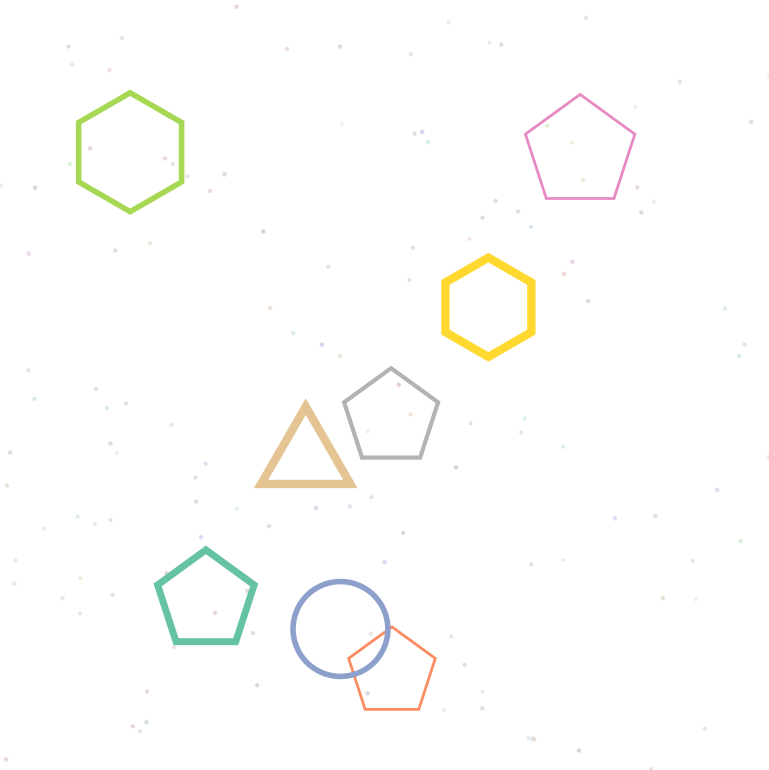[{"shape": "pentagon", "thickness": 2.5, "radius": 0.33, "center": [0.267, 0.22]}, {"shape": "pentagon", "thickness": 1, "radius": 0.3, "center": [0.509, 0.127]}, {"shape": "circle", "thickness": 2, "radius": 0.31, "center": [0.442, 0.183]}, {"shape": "pentagon", "thickness": 1, "radius": 0.37, "center": [0.753, 0.803]}, {"shape": "hexagon", "thickness": 2, "radius": 0.39, "center": [0.169, 0.802]}, {"shape": "hexagon", "thickness": 3, "radius": 0.32, "center": [0.634, 0.601]}, {"shape": "triangle", "thickness": 3, "radius": 0.33, "center": [0.397, 0.405]}, {"shape": "pentagon", "thickness": 1.5, "radius": 0.32, "center": [0.508, 0.458]}]